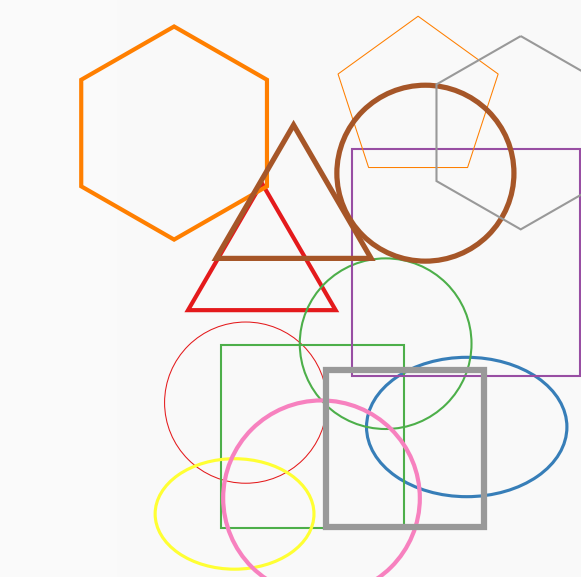[{"shape": "triangle", "thickness": 2, "radius": 0.73, "center": [0.45, 0.535]}, {"shape": "circle", "thickness": 0.5, "radius": 0.7, "center": [0.423, 0.302]}, {"shape": "oval", "thickness": 1.5, "radius": 0.86, "center": [0.803, 0.26]}, {"shape": "square", "thickness": 1, "radius": 0.79, "center": [0.538, 0.244]}, {"shape": "circle", "thickness": 1, "radius": 0.74, "center": [0.663, 0.404]}, {"shape": "square", "thickness": 1, "radius": 0.98, "center": [0.802, 0.545]}, {"shape": "hexagon", "thickness": 2, "radius": 0.92, "center": [0.3, 0.769]}, {"shape": "pentagon", "thickness": 0.5, "radius": 0.72, "center": [0.719, 0.826]}, {"shape": "oval", "thickness": 1.5, "radius": 0.68, "center": [0.404, 0.109]}, {"shape": "triangle", "thickness": 2.5, "radius": 0.77, "center": [0.505, 0.629]}, {"shape": "circle", "thickness": 2.5, "radius": 0.76, "center": [0.732, 0.699]}, {"shape": "circle", "thickness": 2, "radius": 0.85, "center": [0.553, 0.137]}, {"shape": "square", "thickness": 3, "radius": 0.68, "center": [0.696, 0.222]}, {"shape": "hexagon", "thickness": 1, "radius": 0.84, "center": [0.896, 0.769]}]